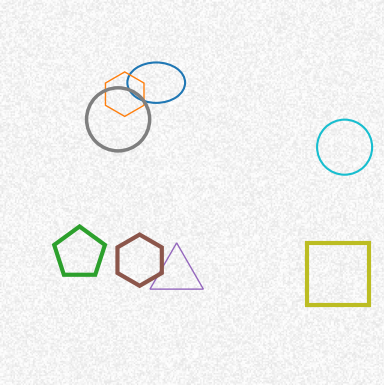[{"shape": "oval", "thickness": 1.5, "radius": 0.37, "center": [0.406, 0.785]}, {"shape": "hexagon", "thickness": 1, "radius": 0.29, "center": [0.324, 0.755]}, {"shape": "pentagon", "thickness": 3, "radius": 0.35, "center": [0.207, 0.342]}, {"shape": "triangle", "thickness": 1, "radius": 0.4, "center": [0.459, 0.289]}, {"shape": "hexagon", "thickness": 3, "radius": 0.33, "center": [0.363, 0.324]}, {"shape": "circle", "thickness": 2.5, "radius": 0.41, "center": [0.307, 0.69]}, {"shape": "square", "thickness": 3, "radius": 0.4, "center": [0.878, 0.288]}, {"shape": "circle", "thickness": 1.5, "radius": 0.36, "center": [0.895, 0.618]}]